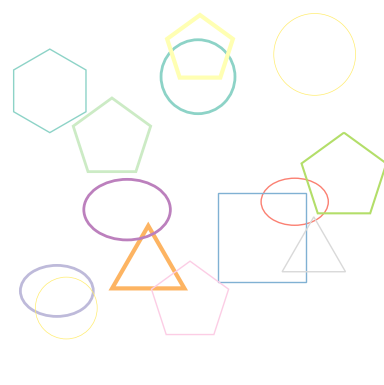[{"shape": "hexagon", "thickness": 1, "radius": 0.54, "center": [0.129, 0.764]}, {"shape": "circle", "thickness": 2, "radius": 0.48, "center": [0.514, 0.801]}, {"shape": "pentagon", "thickness": 3, "radius": 0.45, "center": [0.519, 0.871]}, {"shape": "oval", "thickness": 2, "radius": 0.47, "center": [0.148, 0.244]}, {"shape": "oval", "thickness": 1, "radius": 0.44, "center": [0.765, 0.476]}, {"shape": "square", "thickness": 1, "radius": 0.58, "center": [0.681, 0.383]}, {"shape": "triangle", "thickness": 3, "radius": 0.54, "center": [0.385, 0.305]}, {"shape": "pentagon", "thickness": 1.5, "radius": 0.58, "center": [0.893, 0.54]}, {"shape": "pentagon", "thickness": 1, "radius": 0.53, "center": [0.494, 0.216]}, {"shape": "triangle", "thickness": 1, "radius": 0.48, "center": [0.815, 0.342]}, {"shape": "oval", "thickness": 2, "radius": 0.56, "center": [0.33, 0.455]}, {"shape": "pentagon", "thickness": 2, "radius": 0.53, "center": [0.291, 0.64]}, {"shape": "circle", "thickness": 0.5, "radius": 0.4, "center": [0.172, 0.2]}, {"shape": "circle", "thickness": 0.5, "radius": 0.53, "center": [0.817, 0.859]}]